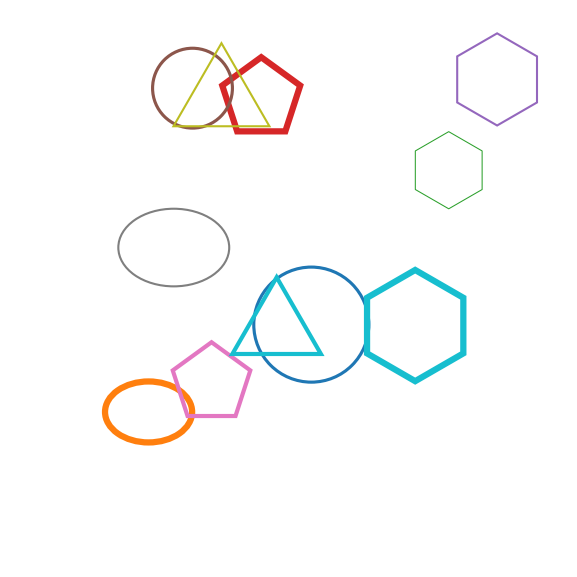[{"shape": "circle", "thickness": 1.5, "radius": 0.5, "center": [0.539, 0.437]}, {"shape": "oval", "thickness": 3, "radius": 0.38, "center": [0.257, 0.286]}, {"shape": "hexagon", "thickness": 0.5, "radius": 0.33, "center": [0.777, 0.704]}, {"shape": "pentagon", "thickness": 3, "radius": 0.35, "center": [0.452, 0.829]}, {"shape": "hexagon", "thickness": 1, "radius": 0.4, "center": [0.861, 0.862]}, {"shape": "circle", "thickness": 1.5, "radius": 0.35, "center": [0.333, 0.846]}, {"shape": "pentagon", "thickness": 2, "radius": 0.35, "center": [0.366, 0.336]}, {"shape": "oval", "thickness": 1, "radius": 0.48, "center": [0.301, 0.57]}, {"shape": "triangle", "thickness": 1, "radius": 0.48, "center": [0.383, 0.828]}, {"shape": "triangle", "thickness": 2, "radius": 0.44, "center": [0.479, 0.43]}, {"shape": "hexagon", "thickness": 3, "radius": 0.48, "center": [0.719, 0.435]}]